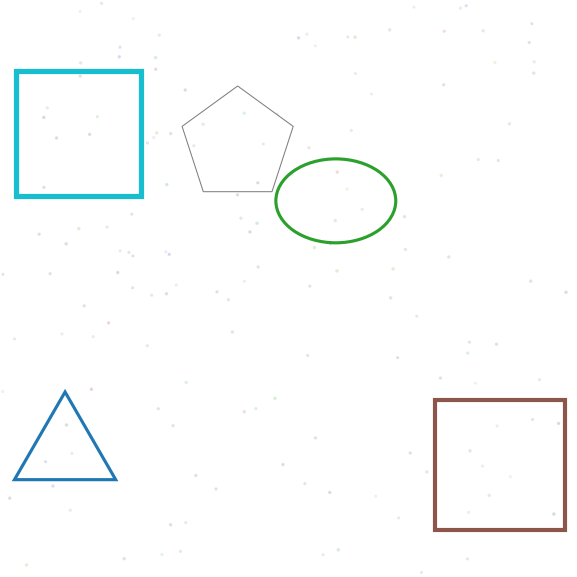[{"shape": "triangle", "thickness": 1.5, "radius": 0.51, "center": [0.113, 0.219]}, {"shape": "oval", "thickness": 1.5, "radius": 0.52, "center": [0.582, 0.651]}, {"shape": "square", "thickness": 2, "radius": 0.56, "center": [0.866, 0.194]}, {"shape": "pentagon", "thickness": 0.5, "radius": 0.51, "center": [0.412, 0.749]}, {"shape": "square", "thickness": 2.5, "radius": 0.54, "center": [0.136, 0.768]}]